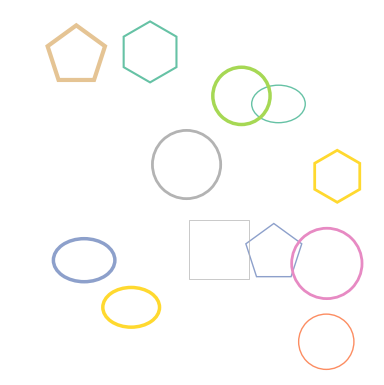[{"shape": "hexagon", "thickness": 1.5, "radius": 0.4, "center": [0.39, 0.865]}, {"shape": "oval", "thickness": 1, "radius": 0.35, "center": [0.723, 0.73]}, {"shape": "circle", "thickness": 1, "radius": 0.36, "center": [0.847, 0.112]}, {"shape": "pentagon", "thickness": 1, "radius": 0.38, "center": [0.711, 0.343]}, {"shape": "oval", "thickness": 2.5, "radius": 0.4, "center": [0.219, 0.324]}, {"shape": "circle", "thickness": 2, "radius": 0.46, "center": [0.849, 0.316]}, {"shape": "circle", "thickness": 2.5, "radius": 0.37, "center": [0.627, 0.751]}, {"shape": "hexagon", "thickness": 2, "radius": 0.34, "center": [0.876, 0.542]}, {"shape": "oval", "thickness": 2.5, "radius": 0.37, "center": [0.341, 0.202]}, {"shape": "pentagon", "thickness": 3, "radius": 0.39, "center": [0.198, 0.856]}, {"shape": "circle", "thickness": 2, "radius": 0.44, "center": [0.485, 0.573]}, {"shape": "square", "thickness": 0.5, "radius": 0.39, "center": [0.568, 0.352]}]